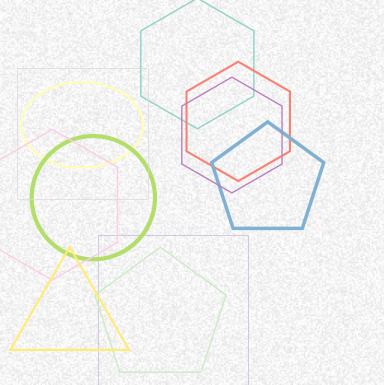[{"shape": "hexagon", "thickness": 1, "radius": 0.85, "center": [0.513, 0.835]}, {"shape": "oval", "thickness": 1.5, "radius": 0.79, "center": [0.213, 0.676]}, {"shape": "square", "thickness": 0.5, "radius": 0.97, "center": [0.45, 0.196]}, {"shape": "hexagon", "thickness": 1.5, "radius": 0.78, "center": [0.619, 0.685]}, {"shape": "pentagon", "thickness": 2.5, "radius": 0.76, "center": [0.695, 0.531]}, {"shape": "circle", "thickness": 3, "radius": 0.8, "center": [0.242, 0.487]}, {"shape": "hexagon", "thickness": 1, "radius": 0.98, "center": [0.136, 0.468]}, {"shape": "square", "thickness": 0.5, "radius": 0.85, "center": [0.213, 0.652]}, {"shape": "hexagon", "thickness": 1, "radius": 0.75, "center": [0.602, 0.649]}, {"shape": "pentagon", "thickness": 1, "radius": 0.9, "center": [0.417, 0.178]}, {"shape": "triangle", "thickness": 1.5, "radius": 0.89, "center": [0.181, 0.18]}]